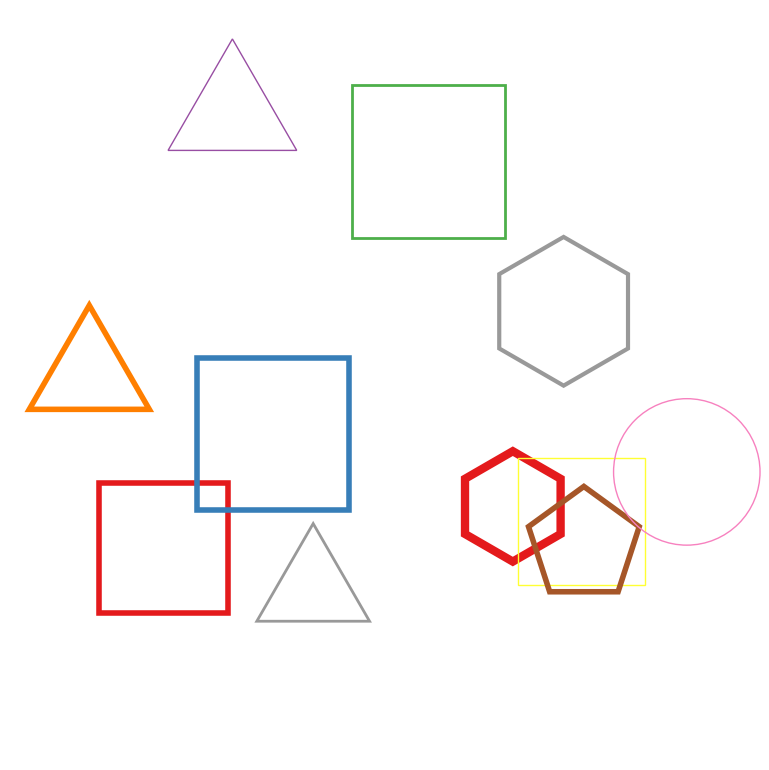[{"shape": "hexagon", "thickness": 3, "radius": 0.36, "center": [0.666, 0.342]}, {"shape": "square", "thickness": 2, "radius": 0.42, "center": [0.212, 0.288]}, {"shape": "square", "thickness": 2, "radius": 0.49, "center": [0.354, 0.436]}, {"shape": "square", "thickness": 1, "radius": 0.5, "center": [0.556, 0.79]}, {"shape": "triangle", "thickness": 0.5, "radius": 0.48, "center": [0.302, 0.853]}, {"shape": "triangle", "thickness": 2, "radius": 0.45, "center": [0.116, 0.513]}, {"shape": "square", "thickness": 0.5, "radius": 0.41, "center": [0.755, 0.323]}, {"shape": "pentagon", "thickness": 2, "radius": 0.38, "center": [0.758, 0.293]}, {"shape": "circle", "thickness": 0.5, "radius": 0.48, "center": [0.892, 0.387]}, {"shape": "hexagon", "thickness": 1.5, "radius": 0.48, "center": [0.732, 0.596]}, {"shape": "triangle", "thickness": 1, "radius": 0.42, "center": [0.407, 0.235]}]